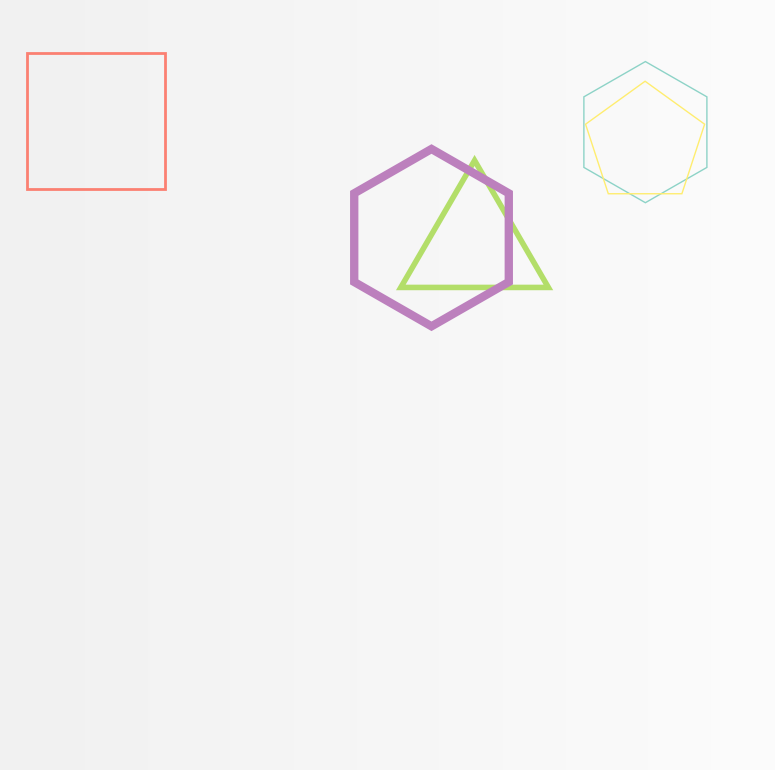[{"shape": "hexagon", "thickness": 0.5, "radius": 0.46, "center": [0.833, 0.828]}, {"shape": "square", "thickness": 1, "radius": 0.44, "center": [0.124, 0.843]}, {"shape": "triangle", "thickness": 2, "radius": 0.55, "center": [0.612, 0.682]}, {"shape": "hexagon", "thickness": 3, "radius": 0.58, "center": [0.557, 0.691]}, {"shape": "pentagon", "thickness": 0.5, "radius": 0.4, "center": [0.832, 0.814]}]